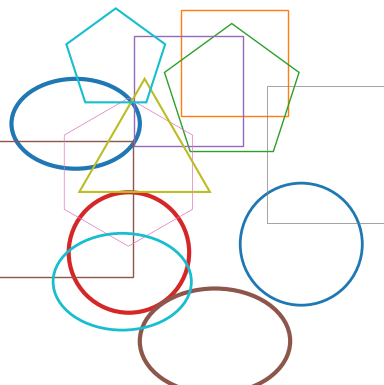[{"shape": "circle", "thickness": 2, "radius": 0.79, "center": [0.782, 0.366]}, {"shape": "oval", "thickness": 3, "radius": 0.83, "center": [0.197, 0.679]}, {"shape": "square", "thickness": 1, "radius": 0.69, "center": [0.609, 0.836]}, {"shape": "pentagon", "thickness": 1, "radius": 0.92, "center": [0.602, 0.755]}, {"shape": "circle", "thickness": 3, "radius": 0.78, "center": [0.335, 0.344]}, {"shape": "square", "thickness": 1, "radius": 0.71, "center": [0.489, 0.764]}, {"shape": "square", "thickness": 1, "radius": 0.88, "center": [0.168, 0.457]}, {"shape": "oval", "thickness": 3, "radius": 0.98, "center": [0.558, 0.114]}, {"shape": "hexagon", "thickness": 0.5, "radius": 0.96, "center": [0.334, 0.553]}, {"shape": "square", "thickness": 0.5, "radius": 0.89, "center": [0.87, 0.599]}, {"shape": "triangle", "thickness": 1.5, "radius": 0.98, "center": [0.376, 0.599]}, {"shape": "pentagon", "thickness": 1.5, "radius": 0.67, "center": [0.301, 0.843]}, {"shape": "oval", "thickness": 2, "radius": 0.9, "center": [0.317, 0.268]}]